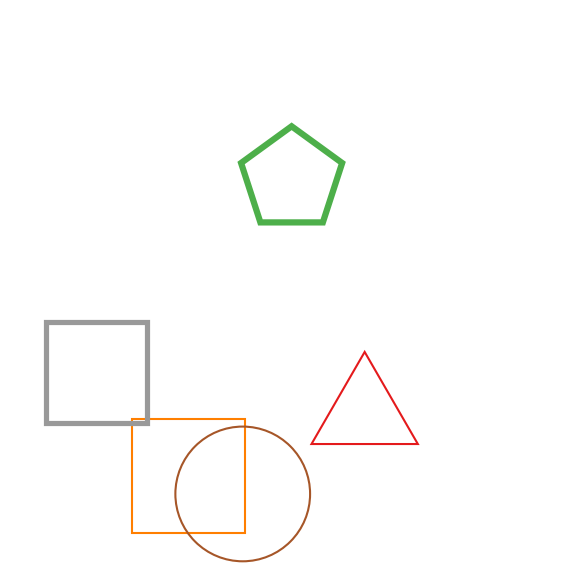[{"shape": "triangle", "thickness": 1, "radius": 0.53, "center": [0.631, 0.283]}, {"shape": "pentagon", "thickness": 3, "radius": 0.46, "center": [0.505, 0.688]}, {"shape": "square", "thickness": 1, "radius": 0.49, "center": [0.326, 0.175]}, {"shape": "circle", "thickness": 1, "radius": 0.58, "center": [0.42, 0.144]}, {"shape": "square", "thickness": 2.5, "radius": 0.43, "center": [0.167, 0.354]}]